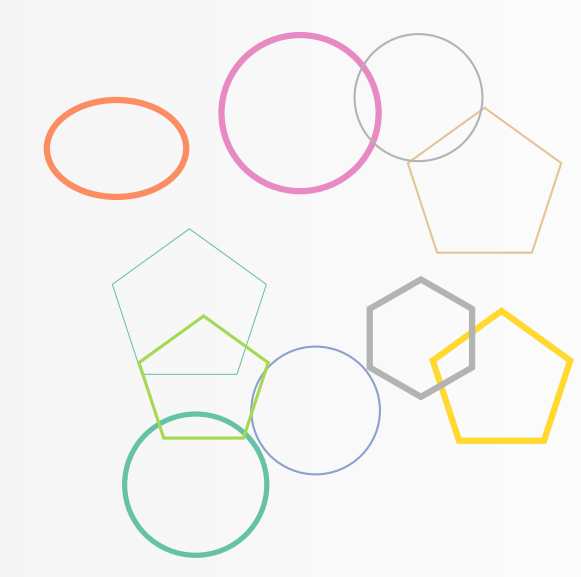[{"shape": "pentagon", "thickness": 0.5, "radius": 0.7, "center": [0.326, 0.464]}, {"shape": "circle", "thickness": 2.5, "radius": 0.61, "center": [0.337, 0.16]}, {"shape": "oval", "thickness": 3, "radius": 0.6, "center": [0.2, 0.742]}, {"shape": "circle", "thickness": 1, "radius": 0.55, "center": [0.543, 0.288]}, {"shape": "circle", "thickness": 3, "radius": 0.68, "center": [0.516, 0.803]}, {"shape": "pentagon", "thickness": 1.5, "radius": 0.58, "center": [0.35, 0.335]}, {"shape": "pentagon", "thickness": 3, "radius": 0.62, "center": [0.863, 0.336]}, {"shape": "pentagon", "thickness": 1, "radius": 0.69, "center": [0.834, 0.674]}, {"shape": "hexagon", "thickness": 3, "radius": 0.51, "center": [0.724, 0.414]}, {"shape": "circle", "thickness": 1, "radius": 0.55, "center": [0.72, 0.83]}]